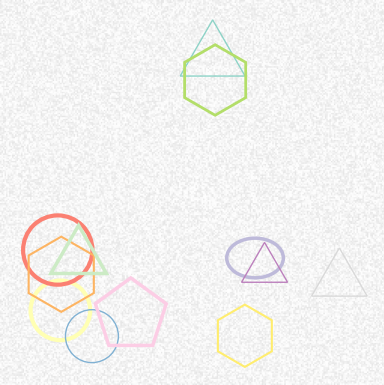[{"shape": "triangle", "thickness": 1, "radius": 0.49, "center": [0.552, 0.851]}, {"shape": "circle", "thickness": 3, "radius": 0.39, "center": [0.157, 0.194]}, {"shape": "oval", "thickness": 2.5, "radius": 0.37, "center": [0.662, 0.33]}, {"shape": "circle", "thickness": 3, "radius": 0.45, "center": [0.15, 0.351]}, {"shape": "circle", "thickness": 1, "radius": 0.34, "center": [0.239, 0.127]}, {"shape": "hexagon", "thickness": 1.5, "radius": 0.49, "center": [0.159, 0.288]}, {"shape": "hexagon", "thickness": 2, "radius": 0.46, "center": [0.559, 0.792]}, {"shape": "pentagon", "thickness": 2.5, "radius": 0.48, "center": [0.34, 0.181]}, {"shape": "triangle", "thickness": 1, "radius": 0.42, "center": [0.881, 0.273]}, {"shape": "triangle", "thickness": 1, "radius": 0.34, "center": [0.687, 0.301]}, {"shape": "triangle", "thickness": 2.5, "radius": 0.42, "center": [0.204, 0.331]}, {"shape": "hexagon", "thickness": 1.5, "radius": 0.4, "center": [0.636, 0.128]}]